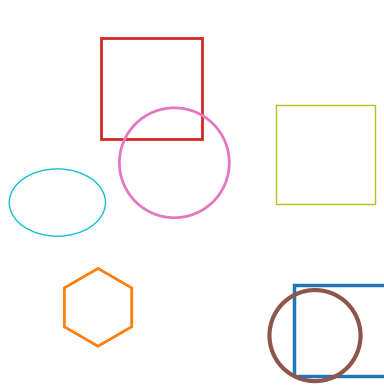[{"shape": "square", "thickness": 2.5, "radius": 0.59, "center": [0.883, 0.141]}, {"shape": "hexagon", "thickness": 2, "radius": 0.5, "center": [0.255, 0.202]}, {"shape": "square", "thickness": 2, "radius": 0.66, "center": [0.393, 0.77]}, {"shape": "circle", "thickness": 3, "radius": 0.59, "center": [0.818, 0.128]}, {"shape": "circle", "thickness": 2, "radius": 0.71, "center": [0.453, 0.577]}, {"shape": "square", "thickness": 1, "radius": 0.65, "center": [0.846, 0.599]}, {"shape": "oval", "thickness": 1, "radius": 0.62, "center": [0.149, 0.474]}]